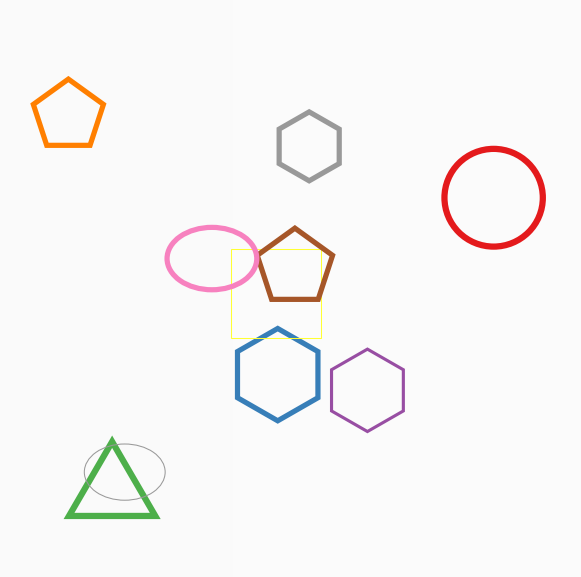[{"shape": "circle", "thickness": 3, "radius": 0.42, "center": [0.849, 0.657]}, {"shape": "hexagon", "thickness": 2.5, "radius": 0.4, "center": [0.478, 0.35]}, {"shape": "triangle", "thickness": 3, "radius": 0.43, "center": [0.193, 0.149]}, {"shape": "hexagon", "thickness": 1.5, "radius": 0.36, "center": [0.632, 0.323]}, {"shape": "pentagon", "thickness": 2.5, "radius": 0.32, "center": [0.118, 0.799]}, {"shape": "square", "thickness": 0.5, "radius": 0.39, "center": [0.475, 0.491]}, {"shape": "pentagon", "thickness": 2.5, "radius": 0.34, "center": [0.507, 0.536]}, {"shape": "oval", "thickness": 2.5, "radius": 0.39, "center": [0.365, 0.551]}, {"shape": "hexagon", "thickness": 2.5, "radius": 0.3, "center": [0.532, 0.746]}, {"shape": "oval", "thickness": 0.5, "radius": 0.35, "center": [0.215, 0.182]}]